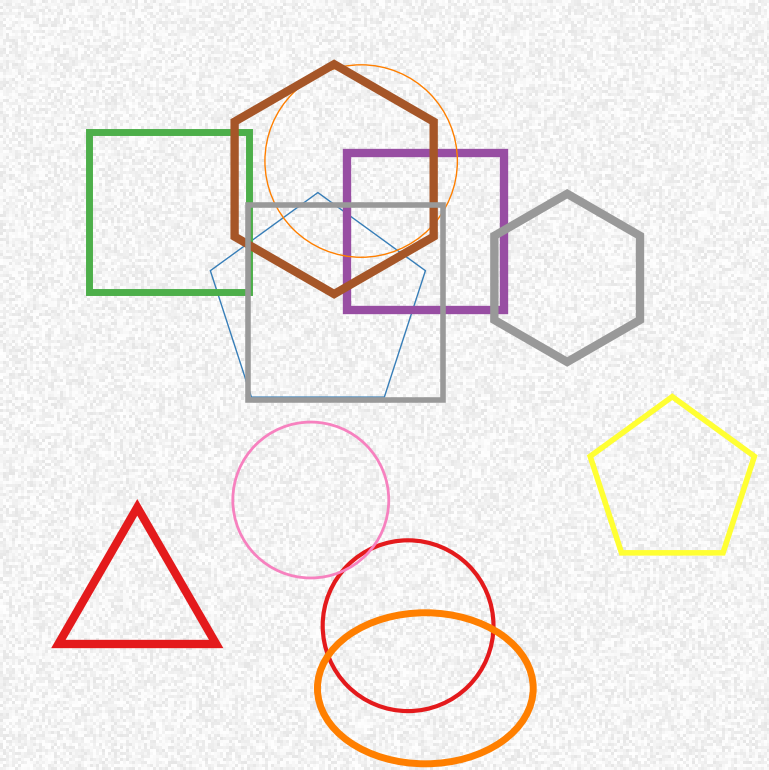[{"shape": "triangle", "thickness": 3, "radius": 0.59, "center": [0.178, 0.223]}, {"shape": "circle", "thickness": 1.5, "radius": 0.55, "center": [0.53, 0.187]}, {"shape": "pentagon", "thickness": 0.5, "radius": 0.73, "center": [0.413, 0.603]}, {"shape": "square", "thickness": 2.5, "radius": 0.52, "center": [0.22, 0.725]}, {"shape": "square", "thickness": 3, "radius": 0.51, "center": [0.553, 0.699]}, {"shape": "circle", "thickness": 0.5, "radius": 0.62, "center": [0.469, 0.791]}, {"shape": "oval", "thickness": 2.5, "radius": 0.7, "center": [0.552, 0.106]}, {"shape": "pentagon", "thickness": 2, "radius": 0.56, "center": [0.873, 0.373]}, {"shape": "hexagon", "thickness": 3, "radius": 0.75, "center": [0.434, 0.767]}, {"shape": "circle", "thickness": 1, "radius": 0.51, "center": [0.404, 0.351]}, {"shape": "square", "thickness": 2, "radius": 0.63, "center": [0.449, 0.608]}, {"shape": "hexagon", "thickness": 3, "radius": 0.55, "center": [0.737, 0.639]}]